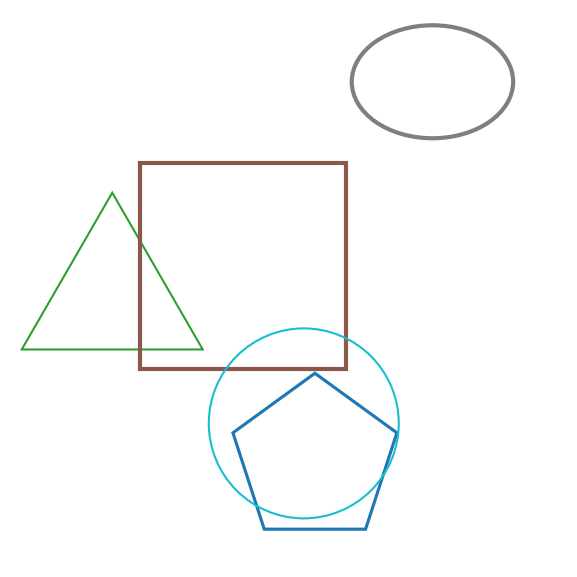[{"shape": "pentagon", "thickness": 1.5, "radius": 0.75, "center": [0.545, 0.204]}, {"shape": "triangle", "thickness": 1, "radius": 0.9, "center": [0.194, 0.484]}, {"shape": "square", "thickness": 2, "radius": 0.89, "center": [0.421, 0.539]}, {"shape": "oval", "thickness": 2, "radius": 0.7, "center": [0.749, 0.858]}, {"shape": "circle", "thickness": 1, "radius": 0.82, "center": [0.526, 0.266]}]